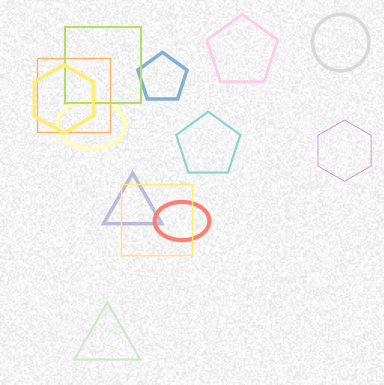[{"shape": "pentagon", "thickness": 1.5, "radius": 0.44, "center": [0.541, 0.623]}, {"shape": "oval", "thickness": 2.5, "radius": 0.44, "center": [0.237, 0.677]}, {"shape": "triangle", "thickness": 2.5, "radius": 0.44, "center": [0.345, 0.463]}, {"shape": "oval", "thickness": 3, "radius": 0.36, "center": [0.473, 0.426]}, {"shape": "pentagon", "thickness": 2.5, "radius": 0.34, "center": [0.422, 0.797]}, {"shape": "square", "thickness": 1, "radius": 0.48, "center": [0.19, 0.754]}, {"shape": "square", "thickness": 1.5, "radius": 0.49, "center": [0.268, 0.831]}, {"shape": "pentagon", "thickness": 2, "radius": 0.48, "center": [0.629, 0.866]}, {"shape": "circle", "thickness": 2.5, "radius": 0.37, "center": [0.885, 0.889]}, {"shape": "hexagon", "thickness": 0.5, "radius": 0.4, "center": [0.895, 0.609]}, {"shape": "triangle", "thickness": 1.5, "radius": 0.49, "center": [0.279, 0.116]}, {"shape": "square", "thickness": 1, "radius": 0.46, "center": [0.406, 0.43]}, {"shape": "hexagon", "thickness": 2.5, "radius": 0.44, "center": [0.166, 0.743]}]